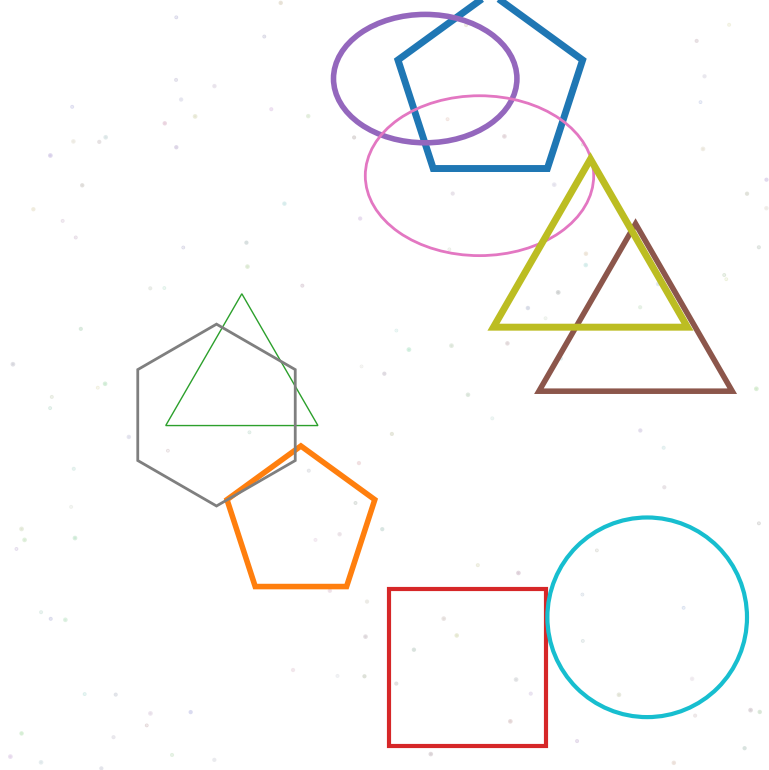[{"shape": "pentagon", "thickness": 2.5, "radius": 0.63, "center": [0.637, 0.883]}, {"shape": "pentagon", "thickness": 2, "radius": 0.5, "center": [0.391, 0.32]}, {"shape": "triangle", "thickness": 0.5, "radius": 0.57, "center": [0.314, 0.504]}, {"shape": "square", "thickness": 1.5, "radius": 0.51, "center": [0.607, 0.133]}, {"shape": "oval", "thickness": 2, "radius": 0.6, "center": [0.552, 0.898]}, {"shape": "triangle", "thickness": 2, "radius": 0.72, "center": [0.825, 0.564]}, {"shape": "oval", "thickness": 1, "radius": 0.74, "center": [0.623, 0.772]}, {"shape": "hexagon", "thickness": 1, "radius": 0.59, "center": [0.281, 0.461]}, {"shape": "triangle", "thickness": 2.5, "radius": 0.73, "center": [0.767, 0.648]}, {"shape": "circle", "thickness": 1.5, "radius": 0.65, "center": [0.841, 0.198]}]